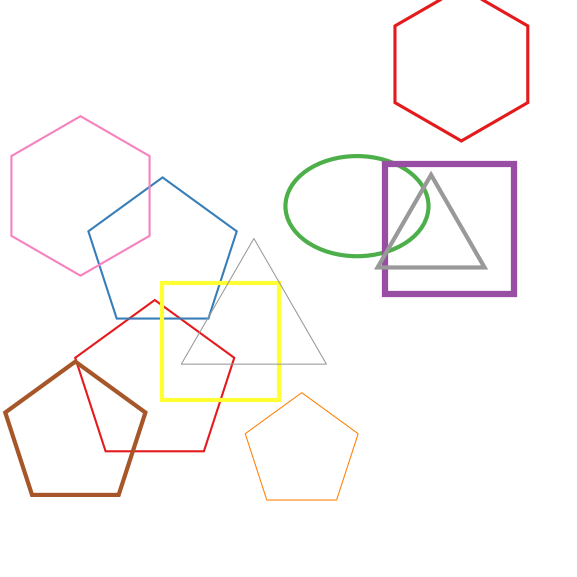[{"shape": "hexagon", "thickness": 1.5, "radius": 0.66, "center": [0.799, 0.888]}, {"shape": "pentagon", "thickness": 1, "radius": 0.72, "center": [0.268, 0.335]}, {"shape": "pentagon", "thickness": 1, "radius": 0.68, "center": [0.281, 0.557]}, {"shape": "oval", "thickness": 2, "radius": 0.62, "center": [0.618, 0.642]}, {"shape": "square", "thickness": 3, "radius": 0.56, "center": [0.778, 0.603]}, {"shape": "pentagon", "thickness": 0.5, "radius": 0.51, "center": [0.522, 0.216]}, {"shape": "square", "thickness": 2, "radius": 0.5, "center": [0.382, 0.408]}, {"shape": "pentagon", "thickness": 2, "radius": 0.64, "center": [0.13, 0.245]}, {"shape": "hexagon", "thickness": 1, "radius": 0.69, "center": [0.139, 0.66]}, {"shape": "triangle", "thickness": 0.5, "radius": 0.73, "center": [0.44, 0.441]}, {"shape": "triangle", "thickness": 2, "radius": 0.53, "center": [0.746, 0.589]}]